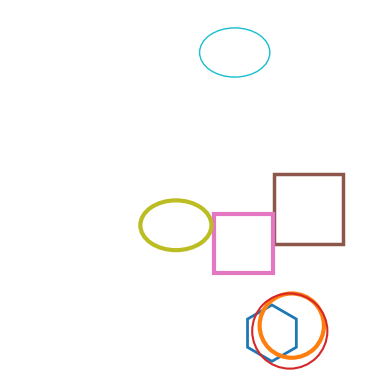[{"shape": "hexagon", "thickness": 2, "radius": 0.37, "center": [0.706, 0.135]}, {"shape": "circle", "thickness": 3, "radius": 0.42, "center": [0.758, 0.154]}, {"shape": "circle", "thickness": 1.5, "radius": 0.49, "center": [0.753, 0.14]}, {"shape": "square", "thickness": 2.5, "radius": 0.45, "center": [0.801, 0.457]}, {"shape": "square", "thickness": 3, "radius": 0.38, "center": [0.632, 0.367]}, {"shape": "oval", "thickness": 3, "radius": 0.46, "center": [0.457, 0.415]}, {"shape": "oval", "thickness": 1, "radius": 0.46, "center": [0.61, 0.864]}]